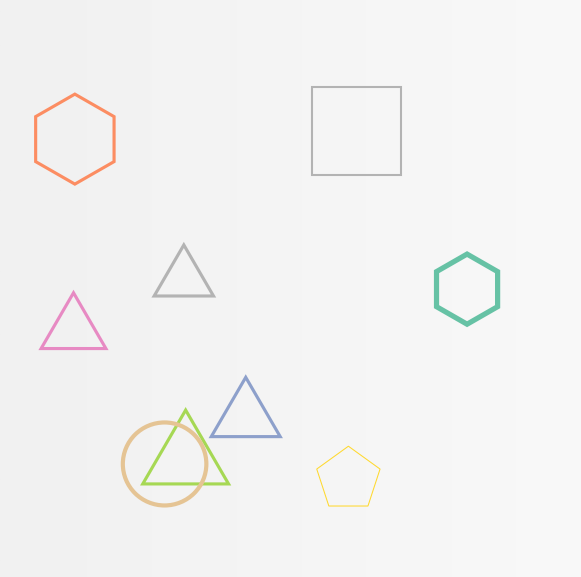[{"shape": "hexagon", "thickness": 2.5, "radius": 0.3, "center": [0.804, 0.498]}, {"shape": "hexagon", "thickness": 1.5, "radius": 0.39, "center": [0.129, 0.758]}, {"shape": "triangle", "thickness": 1.5, "radius": 0.34, "center": [0.423, 0.277]}, {"shape": "triangle", "thickness": 1.5, "radius": 0.32, "center": [0.126, 0.428]}, {"shape": "triangle", "thickness": 1.5, "radius": 0.43, "center": [0.319, 0.204]}, {"shape": "pentagon", "thickness": 0.5, "radius": 0.29, "center": [0.599, 0.169]}, {"shape": "circle", "thickness": 2, "radius": 0.36, "center": [0.283, 0.196]}, {"shape": "square", "thickness": 1, "radius": 0.38, "center": [0.613, 0.772]}, {"shape": "triangle", "thickness": 1.5, "radius": 0.29, "center": [0.316, 0.516]}]